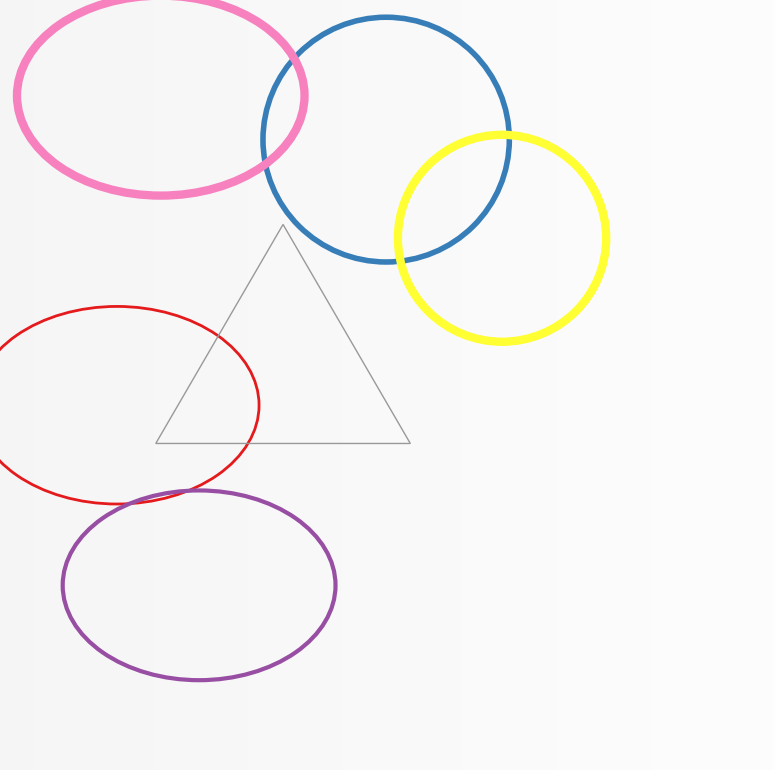[{"shape": "oval", "thickness": 1, "radius": 0.92, "center": [0.151, 0.474]}, {"shape": "circle", "thickness": 2, "radius": 0.79, "center": [0.498, 0.819]}, {"shape": "oval", "thickness": 1.5, "radius": 0.88, "center": [0.257, 0.24]}, {"shape": "circle", "thickness": 3, "radius": 0.67, "center": [0.648, 0.691]}, {"shape": "oval", "thickness": 3, "radius": 0.93, "center": [0.207, 0.876]}, {"shape": "triangle", "thickness": 0.5, "radius": 0.95, "center": [0.365, 0.519]}]